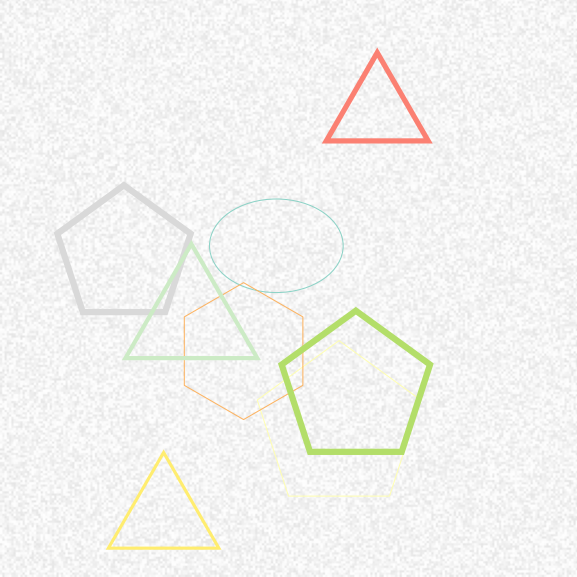[{"shape": "oval", "thickness": 0.5, "radius": 0.58, "center": [0.479, 0.574]}, {"shape": "pentagon", "thickness": 0.5, "radius": 0.74, "center": [0.587, 0.26]}, {"shape": "triangle", "thickness": 2.5, "radius": 0.51, "center": [0.653, 0.806]}, {"shape": "hexagon", "thickness": 0.5, "radius": 0.59, "center": [0.422, 0.391]}, {"shape": "pentagon", "thickness": 3, "radius": 0.68, "center": [0.616, 0.326]}, {"shape": "pentagon", "thickness": 3, "radius": 0.61, "center": [0.215, 0.557]}, {"shape": "triangle", "thickness": 2, "radius": 0.66, "center": [0.331, 0.445]}, {"shape": "triangle", "thickness": 1.5, "radius": 0.55, "center": [0.283, 0.105]}]